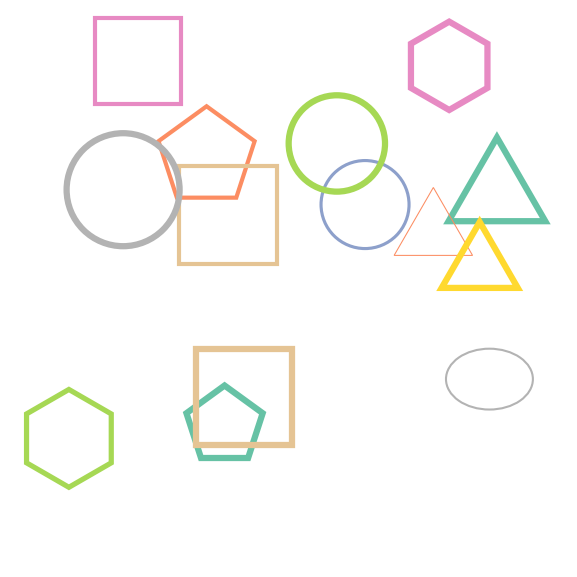[{"shape": "triangle", "thickness": 3, "radius": 0.48, "center": [0.86, 0.664]}, {"shape": "pentagon", "thickness": 3, "radius": 0.35, "center": [0.389, 0.262]}, {"shape": "pentagon", "thickness": 2, "radius": 0.44, "center": [0.358, 0.728]}, {"shape": "triangle", "thickness": 0.5, "radius": 0.39, "center": [0.75, 0.596]}, {"shape": "circle", "thickness": 1.5, "radius": 0.38, "center": [0.632, 0.645]}, {"shape": "square", "thickness": 2, "radius": 0.37, "center": [0.239, 0.894]}, {"shape": "hexagon", "thickness": 3, "radius": 0.38, "center": [0.778, 0.885]}, {"shape": "circle", "thickness": 3, "radius": 0.42, "center": [0.583, 0.751]}, {"shape": "hexagon", "thickness": 2.5, "radius": 0.42, "center": [0.119, 0.24]}, {"shape": "triangle", "thickness": 3, "radius": 0.38, "center": [0.831, 0.539]}, {"shape": "square", "thickness": 2, "radius": 0.43, "center": [0.395, 0.627]}, {"shape": "square", "thickness": 3, "radius": 0.42, "center": [0.422, 0.311]}, {"shape": "circle", "thickness": 3, "radius": 0.49, "center": [0.213, 0.671]}, {"shape": "oval", "thickness": 1, "radius": 0.38, "center": [0.848, 0.343]}]